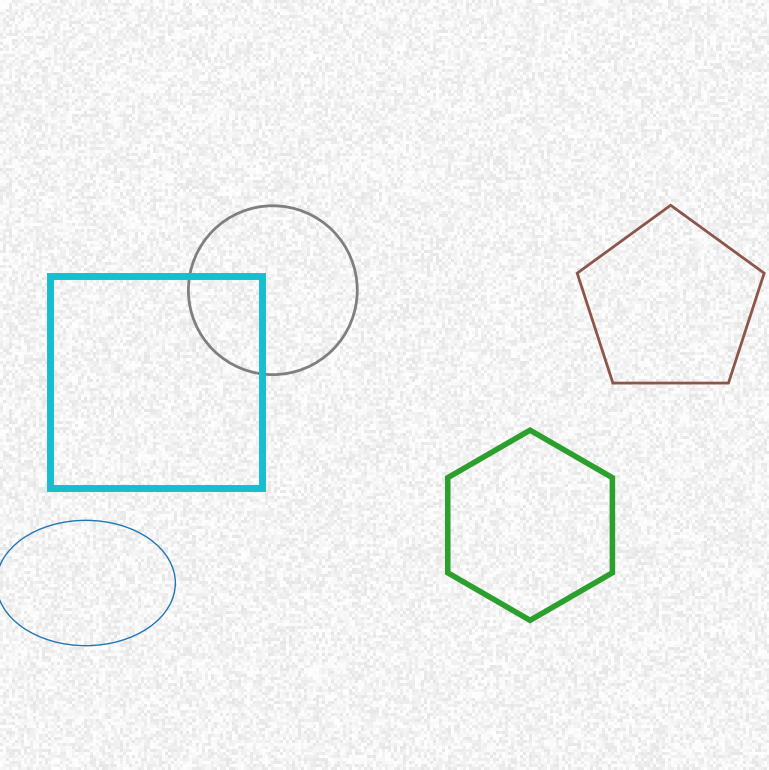[{"shape": "oval", "thickness": 0.5, "radius": 0.58, "center": [0.111, 0.243]}, {"shape": "hexagon", "thickness": 2, "radius": 0.62, "center": [0.688, 0.318]}, {"shape": "pentagon", "thickness": 1, "radius": 0.64, "center": [0.871, 0.606]}, {"shape": "circle", "thickness": 1, "radius": 0.55, "center": [0.354, 0.623]}, {"shape": "square", "thickness": 2.5, "radius": 0.69, "center": [0.203, 0.504]}]